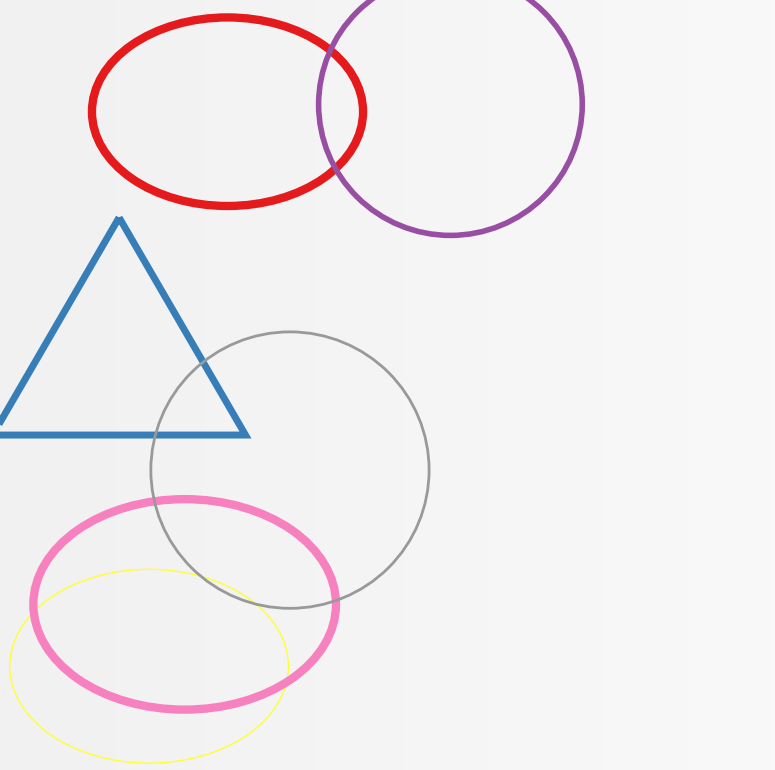[{"shape": "oval", "thickness": 3, "radius": 0.87, "center": [0.294, 0.855]}, {"shape": "triangle", "thickness": 2.5, "radius": 0.94, "center": [0.154, 0.529]}, {"shape": "circle", "thickness": 2, "radius": 0.85, "center": [0.581, 0.864]}, {"shape": "oval", "thickness": 0.5, "radius": 0.9, "center": [0.192, 0.135]}, {"shape": "oval", "thickness": 3, "radius": 0.98, "center": [0.238, 0.215]}, {"shape": "circle", "thickness": 1, "radius": 0.9, "center": [0.374, 0.389]}]